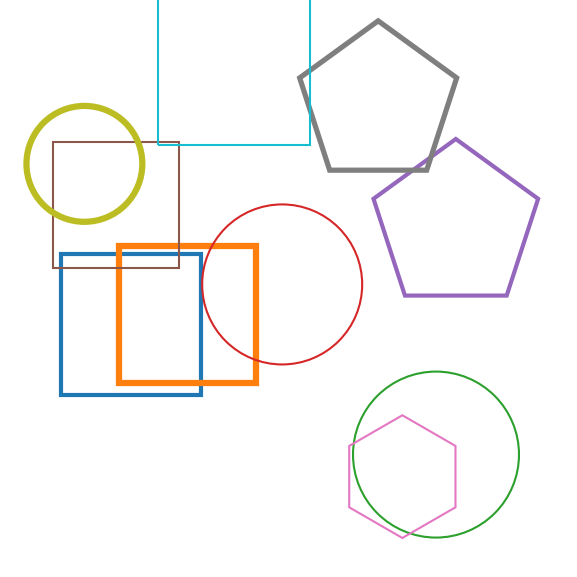[{"shape": "square", "thickness": 2, "radius": 0.61, "center": [0.227, 0.437]}, {"shape": "square", "thickness": 3, "radius": 0.59, "center": [0.325, 0.455]}, {"shape": "circle", "thickness": 1, "radius": 0.72, "center": [0.755, 0.212]}, {"shape": "circle", "thickness": 1, "radius": 0.69, "center": [0.489, 0.507]}, {"shape": "pentagon", "thickness": 2, "radius": 0.75, "center": [0.789, 0.609]}, {"shape": "square", "thickness": 1, "radius": 0.54, "center": [0.2, 0.644]}, {"shape": "hexagon", "thickness": 1, "radius": 0.53, "center": [0.697, 0.174]}, {"shape": "pentagon", "thickness": 2.5, "radius": 0.71, "center": [0.655, 0.82]}, {"shape": "circle", "thickness": 3, "radius": 0.5, "center": [0.146, 0.715]}, {"shape": "square", "thickness": 1, "radius": 0.66, "center": [0.405, 0.88]}]